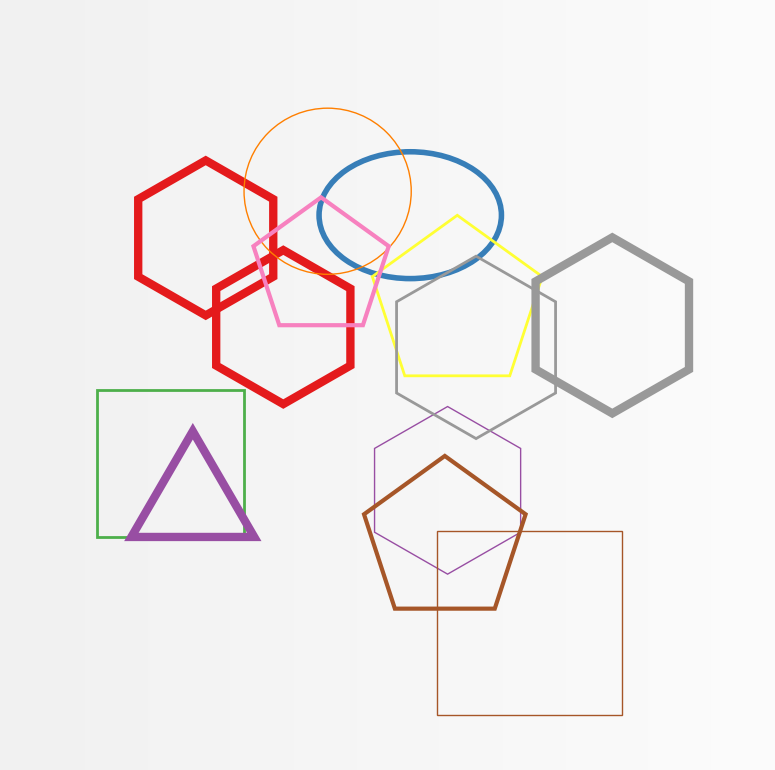[{"shape": "hexagon", "thickness": 3, "radius": 0.5, "center": [0.366, 0.575]}, {"shape": "hexagon", "thickness": 3, "radius": 0.5, "center": [0.265, 0.691]}, {"shape": "oval", "thickness": 2, "radius": 0.59, "center": [0.529, 0.721]}, {"shape": "square", "thickness": 1, "radius": 0.48, "center": [0.22, 0.398]}, {"shape": "hexagon", "thickness": 0.5, "radius": 0.54, "center": [0.578, 0.363]}, {"shape": "triangle", "thickness": 3, "radius": 0.46, "center": [0.249, 0.348]}, {"shape": "circle", "thickness": 0.5, "radius": 0.54, "center": [0.423, 0.752]}, {"shape": "pentagon", "thickness": 1, "radius": 0.58, "center": [0.59, 0.605]}, {"shape": "square", "thickness": 0.5, "radius": 0.6, "center": [0.684, 0.191]}, {"shape": "pentagon", "thickness": 1.5, "radius": 0.55, "center": [0.574, 0.298]}, {"shape": "pentagon", "thickness": 1.5, "radius": 0.46, "center": [0.414, 0.652]}, {"shape": "hexagon", "thickness": 1, "radius": 0.59, "center": [0.614, 0.549]}, {"shape": "hexagon", "thickness": 3, "radius": 0.57, "center": [0.79, 0.577]}]